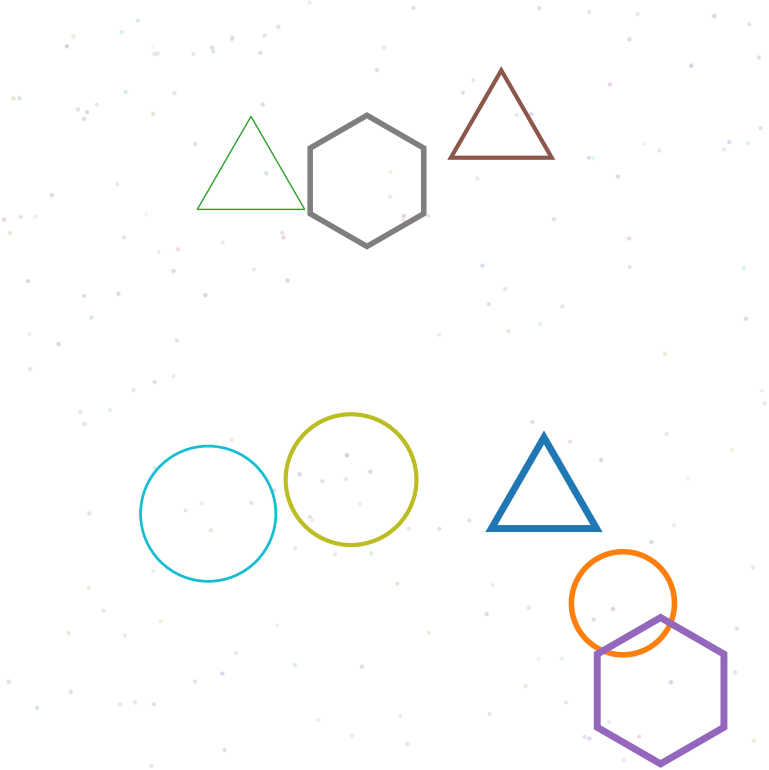[{"shape": "triangle", "thickness": 2.5, "radius": 0.39, "center": [0.706, 0.353]}, {"shape": "circle", "thickness": 2, "radius": 0.33, "center": [0.809, 0.217]}, {"shape": "triangle", "thickness": 0.5, "radius": 0.4, "center": [0.326, 0.768]}, {"shape": "hexagon", "thickness": 2.5, "radius": 0.48, "center": [0.858, 0.103]}, {"shape": "triangle", "thickness": 1.5, "radius": 0.38, "center": [0.651, 0.833]}, {"shape": "hexagon", "thickness": 2, "radius": 0.43, "center": [0.477, 0.765]}, {"shape": "circle", "thickness": 1.5, "radius": 0.42, "center": [0.456, 0.377]}, {"shape": "circle", "thickness": 1, "radius": 0.44, "center": [0.27, 0.333]}]